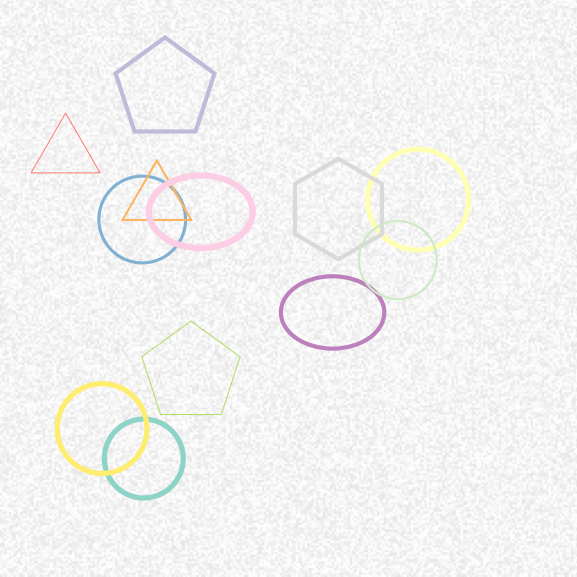[{"shape": "circle", "thickness": 2.5, "radius": 0.34, "center": [0.249, 0.205]}, {"shape": "circle", "thickness": 2.5, "radius": 0.44, "center": [0.724, 0.653]}, {"shape": "pentagon", "thickness": 2, "radius": 0.45, "center": [0.286, 0.844]}, {"shape": "triangle", "thickness": 0.5, "radius": 0.35, "center": [0.114, 0.734]}, {"shape": "circle", "thickness": 1.5, "radius": 0.38, "center": [0.246, 0.619]}, {"shape": "triangle", "thickness": 1, "radius": 0.34, "center": [0.272, 0.653]}, {"shape": "pentagon", "thickness": 0.5, "radius": 0.45, "center": [0.331, 0.354]}, {"shape": "oval", "thickness": 3, "radius": 0.45, "center": [0.348, 0.632]}, {"shape": "hexagon", "thickness": 2, "radius": 0.43, "center": [0.586, 0.637]}, {"shape": "oval", "thickness": 2, "radius": 0.45, "center": [0.576, 0.458]}, {"shape": "circle", "thickness": 1, "radius": 0.34, "center": [0.689, 0.549]}, {"shape": "circle", "thickness": 2.5, "radius": 0.39, "center": [0.177, 0.257]}]